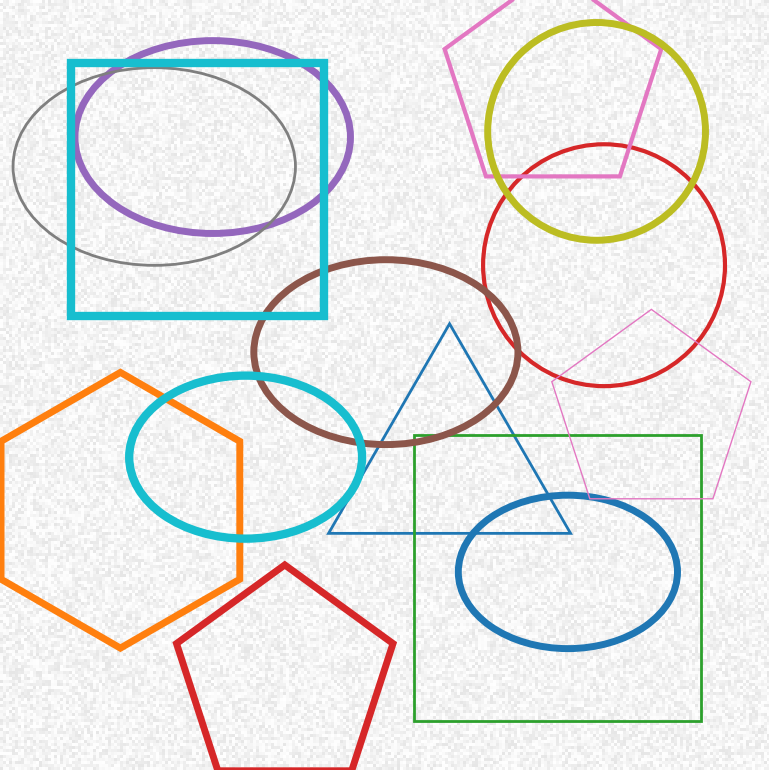[{"shape": "oval", "thickness": 2.5, "radius": 0.71, "center": [0.738, 0.257]}, {"shape": "triangle", "thickness": 1, "radius": 0.91, "center": [0.584, 0.398]}, {"shape": "hexagon", "thickness": 2.5, "radius": 0.9, "center": [0.156, 0.337]}, {"shape": "square", "thickness": 1, "radius": 0.93, "center": [0.724, 0.25]}, {"shape": "pentagon", "thickness": 2.5, "radius": 0.74, "center": [0.37, 0.119]}, {"shape": "circle", "thickness": 1.5, "radius": 0.79, "center": [0.784, 0.656]}, {"shape": "oval", "thickness": 2.5, "radius": 0.89, "center": [0.276, 0.822]}, {"shape": "oval", "thickness": 2.5, "radius": 0.86, "center": [0.501, 0.543]}, {"shape": "pentagon", "thickness": 0.5, "radius": 0.68, "center": [0.846, 0.462]}, {"shape": "pentagon", "thickness": 1.5, "radius": 0.74, "center": [0.718, 0.891]}, {"shape": "oval", "thickness": 1, "radius": 0.92, "center": [0.2, 0.784]}, {"shape": "circle", "thickness": 2.5, "radius": 0.71, "center": [0.775, 0.829]}, {"shape": "square", "thickness": 3, "radius": 0.82, "center": [0.256, 0.754]}, {"shape": "oval", "thickness": 3, "radius": 0.76, "center": [0.319, 0.406]}]